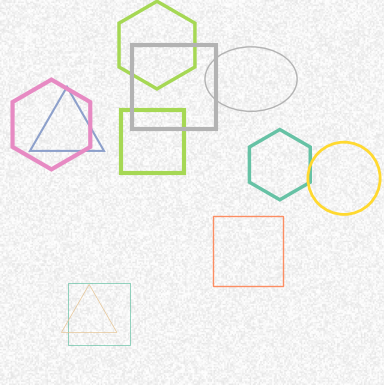[{"shape": "hexagon", "thickness": 2.5, "radius": 0.46, "center": [0.727, 0.572]}, {"shape": "square", "thickness": 0.5, "radius": 0.41, "center": [0.257, 0.185]}, {"shape": "square", "thickness": 1, "radius": 0.45, "center": [0.645, 0.349]}, {"shape": "triangle", "thickness": 1.5, "radius": 0.55, "center": [0.174, 0.664]}, {"shape": "hexagon", "thickness": 3, "radius": 0.58, "center": [0.134, 0.677]}, {"shape": "hexagon", "thickness": 2.5, "radius": 0.57, "center": [0.408, 0.883]}, {"shape": "square", "thickness": 3, "radius": 0.41, "center": [0.397, 0.632]}, {"shape": "circle", "thickness": 2, "radius": 0.47, "center": [0.894, 0.537]}, {"shape": "triangle", "thickness": 0.5, "radius": 0.42, "center": [0.232, 0.178]}, {"shape": "oval", "thickness": 1, "radius": 0.6, "center": [0.652, 0.795]}, {"shape": "square", "thickness": 3, "radius": 0.54, "center": [0.452, 0.774]}]